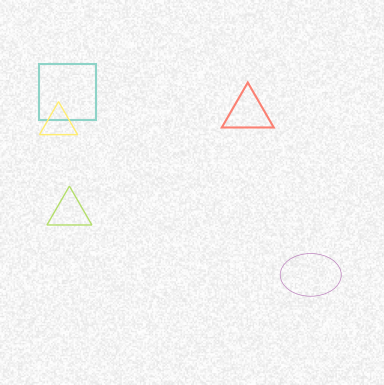[{"shape": "square", "thickness": 1.5, "radius": 0.37, "center": [0.175, 0.761]}, {"shape": "triangle", "thickness": 1.5, "radius": 0.39, "center": [0.644, 0.708]}, {"shape": "triangle", "thickness": 1, "radius": 0.34, "center": [0.18, 0.449]}, {"shape": "oval", "thickness": 0.5, "radius": 0.4, "center": [0.807, 0.286]}, {"shape": "triangle", "thickness": 1, "radius": 0.29, "center": [0.152, 0.679]}]